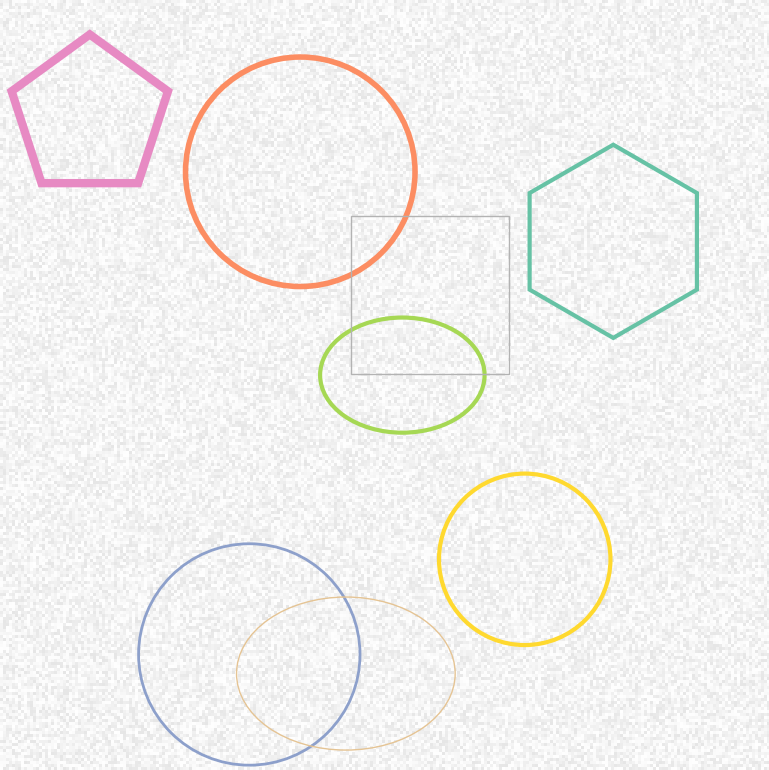[{"shape": "hexagon", "thickness": 1.5, "radius": 0.63, "center": [0.796, 0.687]}, {"shape": "circle", "thickness": 2, "radius": 0.75, "center": [0.39, 0.777]}, {"shape": "circle", "thickness": 1, "radius": 0.72, "center": [0.324, 0.15]}, {"shape": "pentagon", "thickness": 3, "radius": 0.53, "center": [0.117, 0.848]}, {"shape": "oval", "thickness": 1.5, "radius": 0.53, "center": [0.523, 0.513]}, {"shape": "circle", "thickness": 1.5, "radius": 0.56, "center": [0.681, 0.274]}, {"shape": "oval", "thickness": 0.5, "radius": 0.71, "center": [0.449, 0.125]}, {"shape": "square", "thickness": 0.5, "radius": 0.51, "center": [0.559, 0.617]}]